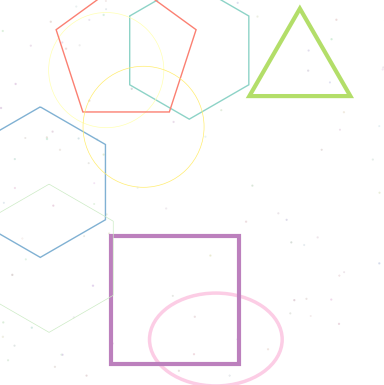[{"shape": "hexagon", "thickness": 1, "radius": 0.89, "center": [0.492, 0.869]}, {"shape": "circle", "thickness": 0.5, "radius": 0.75, "center": [0.276, 0.818]}, {"shape": "pentagon", "thickness": 1, "radius": 0.96, "center": [0.328, 0.864]}, {"shape": "hexagon", "thickness": 1, "radius": 0.98, "center": [0.105, 0.527]}, {"shape": "triangle", "thickness": 3, "radius": 0.76, "center": [0.779, 0.826]}, {"shape": "oval", "thickness": 2.5, "radius": 0.86, "center": [0.561, 0.118]}, {"shape": "square", "thickness": 3, "radius": 0.83, "center": [0.454, 0.22]}, {"shape": "hexagon", "thickness": 0.5, "radius": 0.96, "center": [0.127, 0.329]}, {"shape": "circle", "thickness": 0.5, "radius": 0.79, "center": [0.373, 0.671]}]